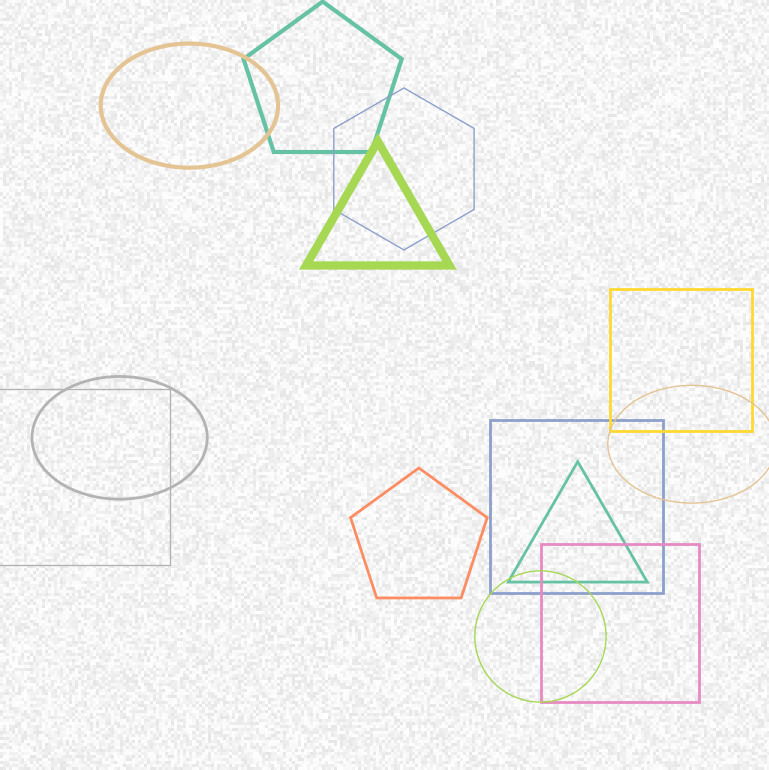[{"shape": "triangle", "thickness": 1, "radius": 0.52, "center": [0.75, 0.296]}, {"shape": "pentagon", "thickness": 1.5, "radius": 0.54, "center": [0.419, 0.89]}, {"shape": "pentagon", "thickness": 1, "radius": 0.47, "center": [0.544, 0.299]}, {"shape": "square", "thickness": 1, "radius": 0.56, "center": [0.749, 0.342]}, {"shape": "hexagon", "thickness": 0.5, "radius": 0.53, "center": [0.525, 0.781]}, {"shape": "square", "thickness": 1, "radius": 0.51, "center": [0.805, 0.191]}, {"shape": "triangle", "thickness": 3, "radius": 0.54, "center": [0.491, 0.709]}, {"shape": "circle", "thickness": 0.5, "radius": 0.43, "center": [0.702, 0.173]}, {"shape": "square", "thickness": 1, "radius": 0.46, "center": [0.884, 0.532]}, {"shape": "oval", "thickness": 0.5, "radius": 0.55, "center": [0.899, 0.423]}, {"shape": "oval", "thickness": 1.5, "radius": 0.58, "center": [0.246, 0.863]}, {"shape": "oval", "thickness": 1, "radius": 0.57, "center": [0.155, 0.431]}, {"shape": "square", "thickness": 0.5, "radius": 0.57, "center": [0.107, 0.381]}]